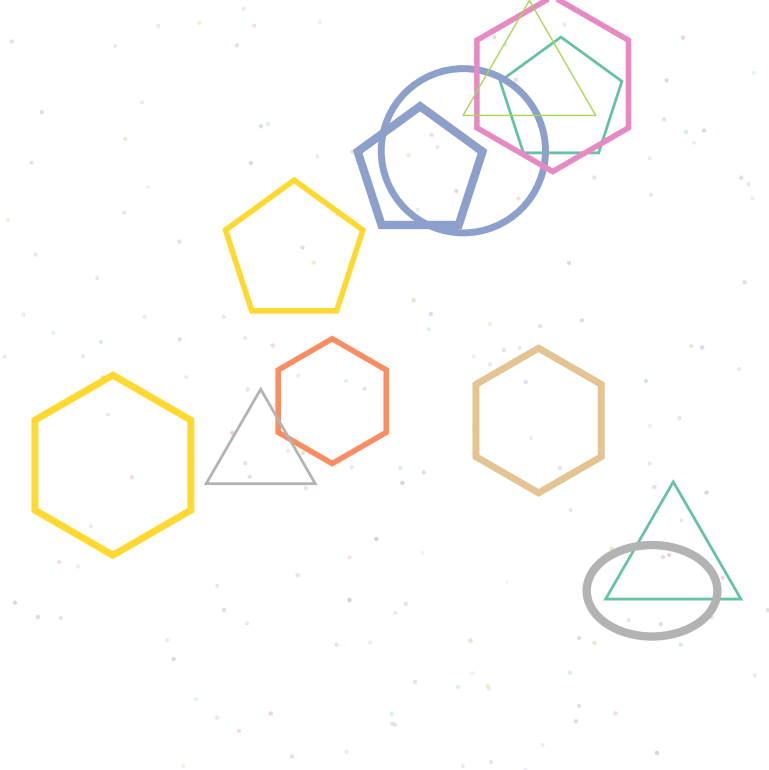[{"shape": "triangle", "thickness": 1, "radius": 0.51, "center": [0.874, 0.273]}, {"shape": "pentagon", "thickness": 1, "radius": 0.42, "center": [0.729, 0.869]}, {"shape": "hexagon", "thickness": 2, "radius": 0.41, "center": [0.431, 0.479]}, {"shape": "circle", "thickness": 2.5, "radius": 0.53, "center": [0.602, 0.804]}, {"shape": "pentagon", "thickness": 3, "radius": 0.43, "center": [0.546, 0.777]}, {"shape": "hexagon", "thickness": 2, "radius": 0.57, "center": [0.718, 0.891]}, {"shape": "triangle", "thickness": 0.5, "radius": 0.5, "center": [0.688, 0.9]}, {"shape": "hexagon", "thickness": 2.5, "radius": 0.58, "center": [0.147, 0.396]}, {"shape": "pentagon", "thickness": 2, "radius": 0.47, "center": [0.382, 0.672]}, {"shape": "hexagon", "thickness": 2.5, "radius": 0.47, "center": [0.699, 0.454]}, {"shape": "oval", "thickness": 3, "radius": 0.42, "center": [0.847, 0.233]}, {"shape": "triangle", "thickness": 1, "radius": 0.41, "center": [0.339, 0.413]}]